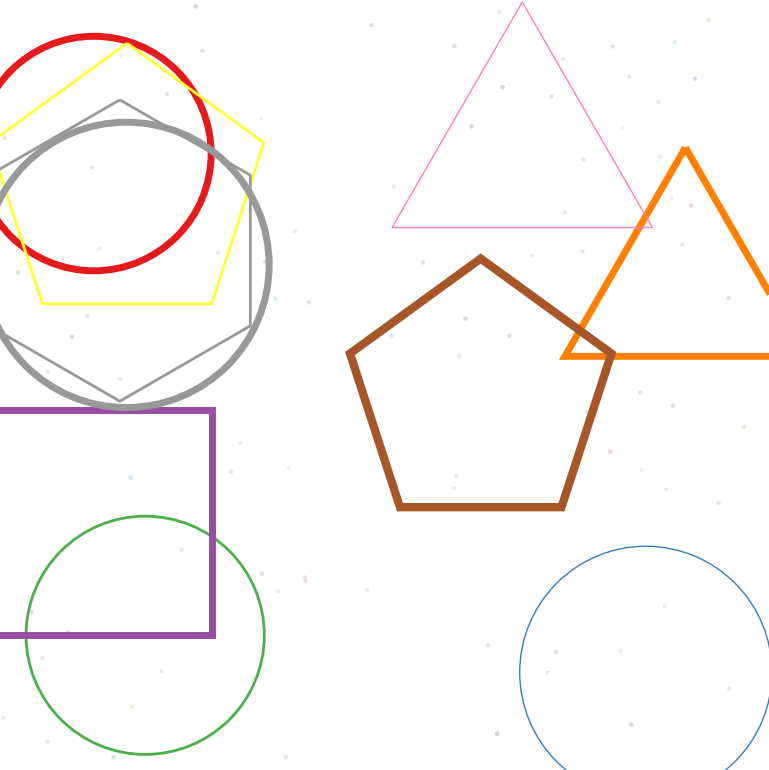[{"shape": "circle", "thickness": 2.5, "radius": 0.76, "center": [0.122, 0.801]}, {"shape": "circle", "thickness": 0.5, "radius": 0.82, "center": [0.839, 0.127]}, {"shape": "circle", "thickness": 1, "radius": 0.77, "center": [0.189, 0.175]}, {"shape": "square", "thickness": 2.5, "radius": 0.73, "center": [0.129, 0.322]}, {"shape": "triangle", "thickness": 2.5, "radius": 0.9, "center": [0.89, 0.628]}, {"shape": "pentagon", "thickness": 1, "radius": 0.94, "center": [0.165, 0.757]}, {"shape": "pentagon", "thickness": 3, "radius": 0.89, "center": [0.624, 0.486]}, {"shape": "triangle", "thickness": 0.5, "radius": 0.98, "center": [0.678, 0.802]}, {"shape": "hexagon", "thickness": 1, "radius": 0.98, "center": [0.156, 0.675]}, {"shape": "circle", "thickness": 2.5, "radius": 0.93, "center": [0.164, 0.656]}]